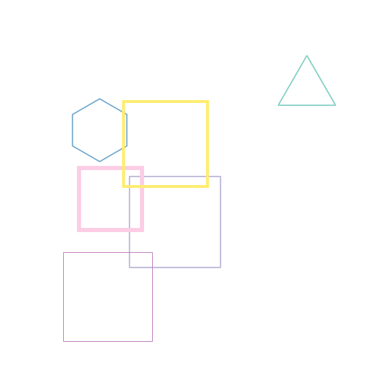[{"shape": "triangle", "thickness": 1, "radius": 0.43, "center": [0.797, 0.77]}, {"shape": "square", "thickness": 1, "radius": 0.59, "center": [0.453, 0.425]}, {"shape": "hexagon", "thickness": 1, "radius": 0.41, "center": [0.259, 0.662]}, {"shape": "square", "thickness": 3, "radius": 0.4, "center": [0.287, 0.483]}, {"shape": "square", "thickness": 0.5, "radius": 0.58, "center": [0.279, 0.23]}, {"shape": "square", "thickness": 2, "radius": 0.55, "center": [0.428, 0.628]}]